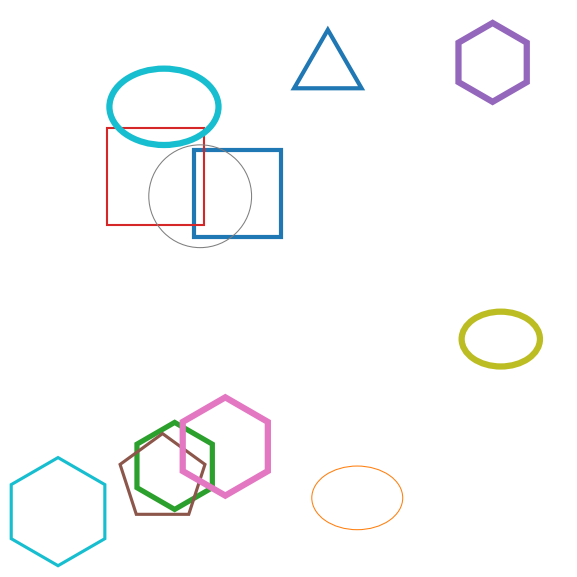[{"shape": "triangle", "thickness": 2, "radius": 0.34, "center": [0.568, 0.88]}, {"shape": "square", "thickness": 2, "radius": 0.38, "center": [0.411, 0.664]}, {"shape": "oval", "thickness": 0.5, "radius": 0.39, "center": [0.619, 0.137]}, {"shape": "hexagon", "thickness": 2.5, "radius": 0.38, "center": [0.302, 0.192]}, {"shape": "square", "thickness": 1, "radius": 0.42, "center": [0.269, 0.694]}, {"shape": "hexagon", "thickness": 3, "radius": 0.34, "center": [0.853, 0.891]}, {"shape": "pentagon", "thickness": 1.5, "radius": 0.39, "center": [0.281, 0.171]}, {"shape": "hexagon", "thickness": 3, "radius": 0.43, "center": [0.39, 0.226]}, {"shape": "circle", "thickness": 0.5, "radius": 0.44, "center": [0.347, 0.659]}, {"shape": "oval", "thickness": 3, "radius": 0.34, "center": [0.867, 0.412]}, {"shape": "oval", "thickness": 3, "radius": 0.47, "center": [0.284, 0.814]}, {"shape": "hexagon", "thickness": 1.5, "radius": 0.47, "center": [0.1, 0.113]}]